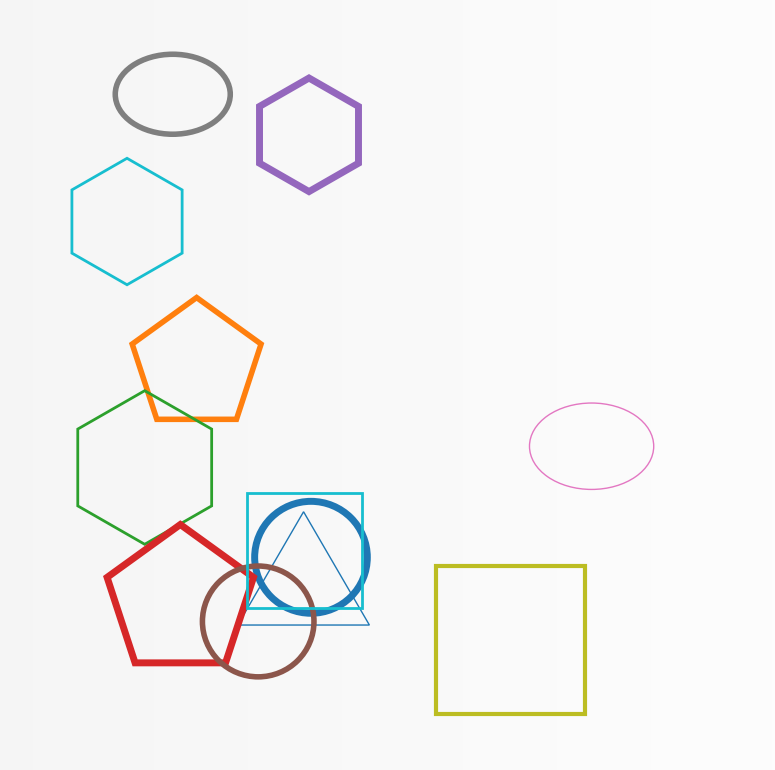[{"shape": "triangle", "thickness": 0.5, "radius": 0.49, "center": [0.392, 0.237]}, {"shape": "circle", "thickness": 2.5, "radius": 0.36, "center": [0.401, 0.276]}, {"shape": "pentagon", "thickness": 2, "radius": 0.44, "center": [0.254, 0.526]}, {"shape": "hexagon", "thickness": 1, "radius": 0.5, "center": [0.187, 0.393]}, {"shape": "pentagon", "thickness": 2.5, "radius": 0.5, "center": [0.233, 0.219]}, {"shape": "hexagon", "thickness": 2.5, "radius": 0.37, "center": [0.399, 0.825]}, {"shape": "circle", "thickness": 2, "radius": 0.36, "center": [0.333, 0.193]}, {"shape": "oval", "thickness": 0.5, "radius": 0.4, "center": [0.763, 0.42]}, {"shape": "oval", "thickness": 2, "radius": 0.37, "center": [0.223, 0.878]}, {"shape": "square", "thickness": 1.5, "radius": 0.48, "center": [0.659, 0.168]}, {"shape": "hexagon", "thickness": 1, "radius": 0.41, "center": [0.164, 0.712]}, {"shape": "square", "thickness": 1, "radius": 0.37, "center": [0.393, 0.285]}]